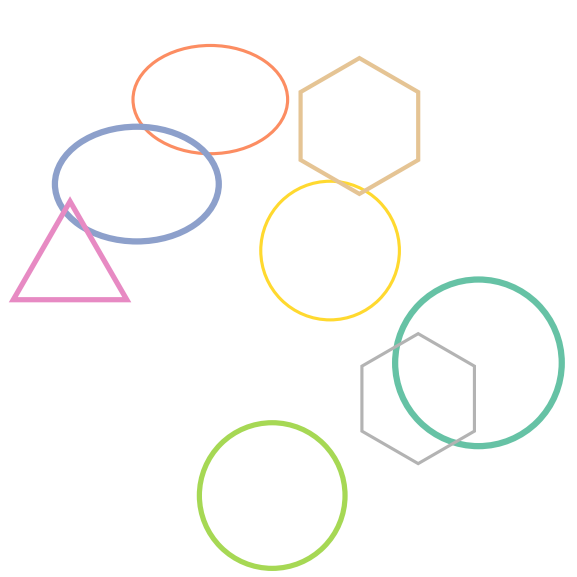[{"shape": "circle", "thickness": 3, "radius": 0.72, "center": [0.828, 0.371]}, {"shape": "oval", "thickness": 1.5, "radius": 0.67, "center": [0.364, 0.827]}, {"shape": "oval", "thickness": 3, "radius": 0.71, "center": [0.237, 0.68]}, {"shape": "triangle", "thickness": 2.5, "radius": 0.57, "center": [0.121, 0.537]}, {"shape": "circle", "thickness": 2.5, "radius": 0.63, "center": [0.471, 0.141]}, {"shape": "circle", "thickness": 1.5, "radius": 0.6, "center": [0.572, 0.565]}, {"shape": "hexagon", "thickness": 2, "radius": 0.59, "center": [0.622, 0.781]}, {"shape": "hexagon", "thickness": 1.5, "radius": 0.56, "center": [0.724, 0.309]}]